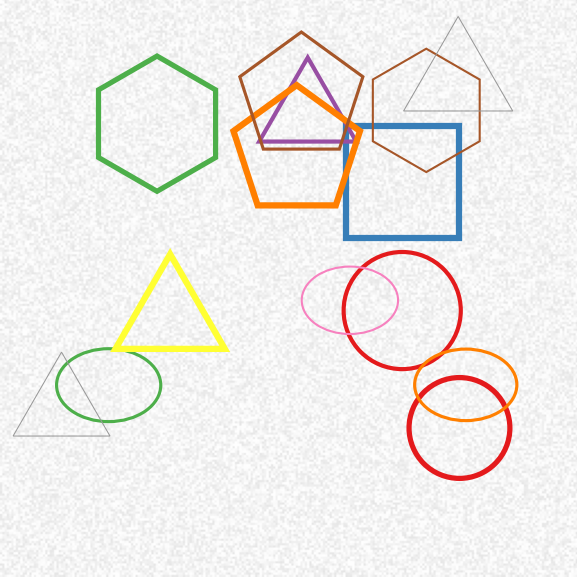[{"shape": "circle", "thickness": 2.5, "radius": 0.44, "center": [0.796, 0.258]}, {"shape": "circle", "thickness": 2, "radius": 0.51, "center": [0.696, 0.461]}, {"shape": "square", "thickness": 3, "radius": 0.49, "center": [0.697, 0.684]}, {"shape": "hexagon", "thickness": 2.5, "radius": 0.59, "center": [0.272, 0.785]}, {"shape": "oval", "thickness": 1.5, "radius": 0.45, "center": [0.188, 0.332]}, {"shape": "triangle", "thickness": 2, "radius": 0.48, "center": [0.533, 0.803]}, {"shape": "oval", "thickness": 1.5, "radius": 0.44, "center": [0.806, 0.333]}, {"shape": "pentagon", "thickness": 3, "radius": 0.58, "center": [0.514, 0.737]}, {"shape": "triangle", "thickness": 3, "radius": 0.55, "center": [0.295, 0.45]}, {"shape": "hexagon", "thickness": 1, "radius": 0.53, "center": [0.738, 0.808]}, {"shape": "pentagon", "thickness": 1.5, "radius": 0.56, "center": [0.522, 0.832]}, {"shape": "oval", "thickness": 1, "radius": 0.42, "center": [0.606, 0.479]}, {"shape": "triangle", "thickness": 0.5, "radius": 0.48, "center": [0.107, 0.293]}, {"shape": "triangle", "thickness": 0.5, "radius": 0.55, "center": [0.793, 0.862]}]